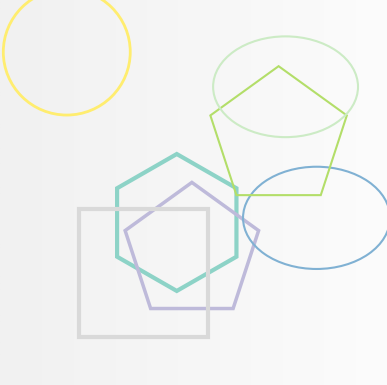[{"shape": "hexagon", "thickness": 3, "radius": 0.89, "center": [0.456, 0.422]}, {"shape": "pentagon", "thickness": 2.5, "radius": 0.91, "center": [0.495, 0.345]}, {"shape": "oval", "thickness": 1.5, "radius": 0.95, "center": [0.817, 0.434]}, {"shape": "pentagon", "thickness": 1.5, "radius": 0.93, "center": [0.719, 0.643]}, {"shape": "square", "thickness": 3, "radius": 0.83, "center": [0.37, 0.291]}, {"shape": "oval", "thickness": 1.5, "radius": 0.93, "center": [0.737, 0.775]}, {"shape": "circle", "thickness": 2, "radius": 0.82, "center": [0.172, 0.865]}]